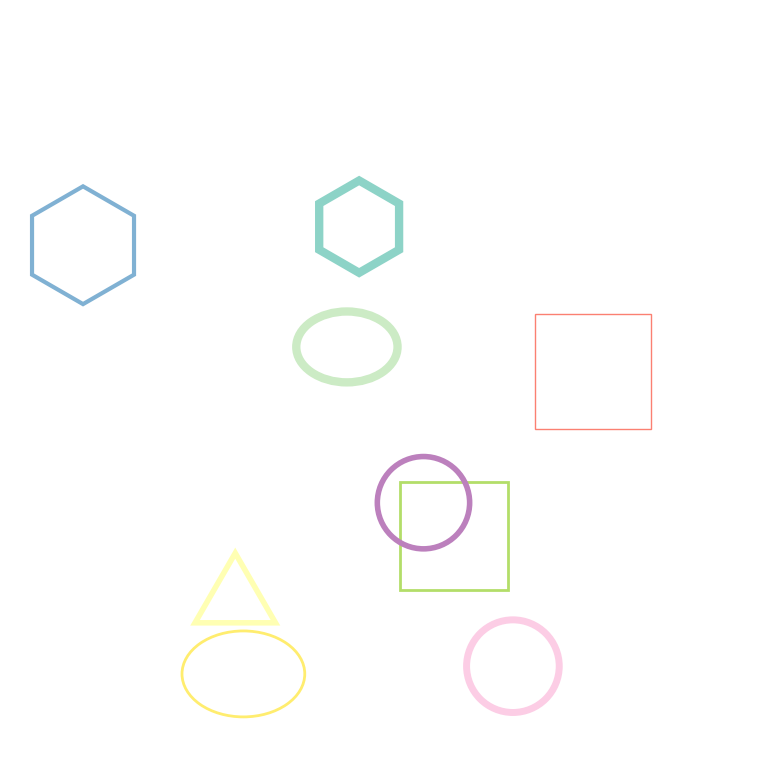[{"shape": "hexagon", "thickness": 3, "radius": 0.3, "center": [0.466, 0.706]}, {"shape": "triangle", "thickness": 2, "radius": 0.3, "center": [0.306, 0.221]}, {"shape": "square", "thickness": 0.5, "radius": 0.37, "center": [0.77, 0.517]}, {"shape": "hexagon", "thickness": 1.5, "radius": 0.38, "center": [0.108, 0.682]}, {"shape": "square", "thickness": 1, "radius": 0.35, "center": [0.59, 0.304]}, {"shape": "circle", "thickness": 2.5, "radius": 0.3, "center": [0.666, 0.135]}, {"shape": "circle", "thickness": 2, "radius": 0.3, "center": [0.55, 0.347]}, {"shape": "oval", "thickness": 3, "radius": 0.33, "center": [0.451, 0.549]}, {"shape": "oval", "thickness": 1, "radius": 0.4, "center": [0.316, 0.125]}]